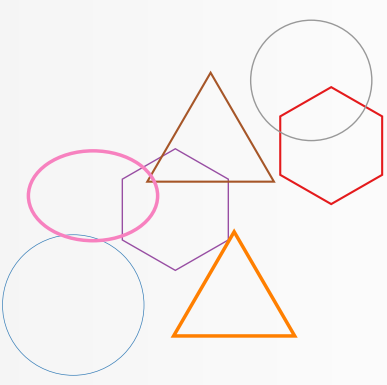[{"shape": "hexagon", "thickness": 1.5, "radius": 0.76, "center": [0.855, 0.622]}, {"shape": "circle", "thickness": 0.5, "radius": 0.91, "center": [0.189, 0.208]}, {"shape": "hexagon", "thickness": 1, "radius": 0.79, "center": [0.452, 0.456]}, {"shape": "triangle", "thickness": 2.5, "radius": 0.9, "center": [0.604, 0.218]}, {"shape": "triangle", "thickness": 1.5, "radius": 0.94, "center": [0.544, 0.622]}, {"shape": "oval", "thickness": 2.5, "radius": 0.83, "center": [0.24, 0.491]}, {"shape": "circle", "thickness": 1, "radius": 0.78, "center": [0.803, 0.791]}]